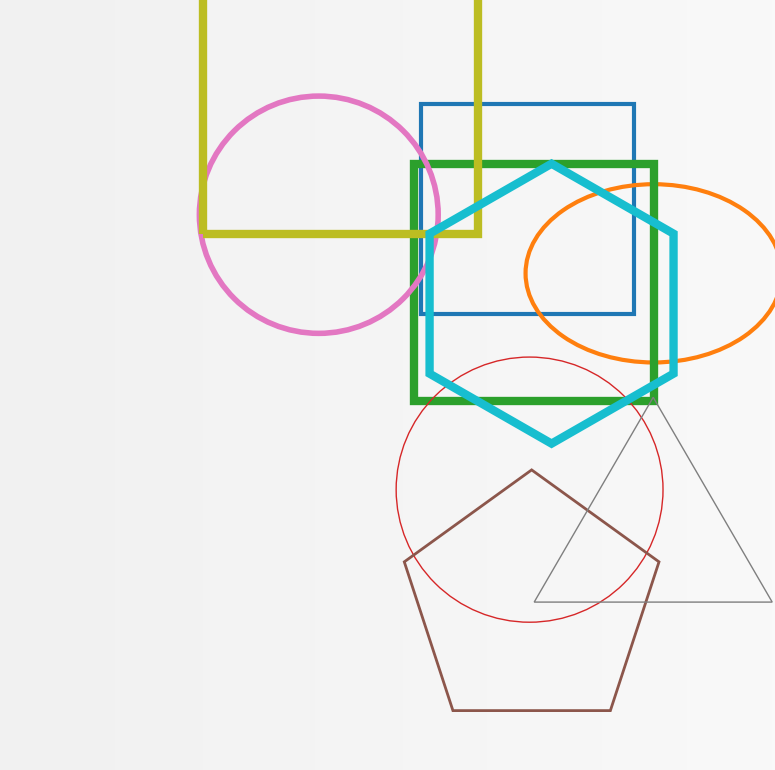[{"shape": "square", "thickness": 1.5, "radius": 0.68, "center": [0.681, 0.728]}, {"shape": "oval", "thickness": 1.5, "radius": 0.83, "center": [0.843, 0.645]}, {"shape": "square", "thickness": 3, "radius": 0.77, "center": [0.689, 0.633]}, {"shape": "circle", "thickness": 0.5, "radius": 0.86, "center": [0.683, 0.364]}, {"shape": "pentagon", "thickness": 1, "radius": 0.86, "center": [0.686, 0.217]}, {"shape": "circle", "thickness": 2, "radius": 0.77, "center": [0.411, 0.721]}, {"shape": "triangle", "thickness": 0.5, "radius": 0.89, "center": [0.843, 0.307]}, {"shape": "square", "thickness": 3, "radius": 0.89, "center": [0.44, 0.873]}, {"shape": "hexagon", "thickness": 3, "radius": 0.91, "center": [0.712, 0.606]}]